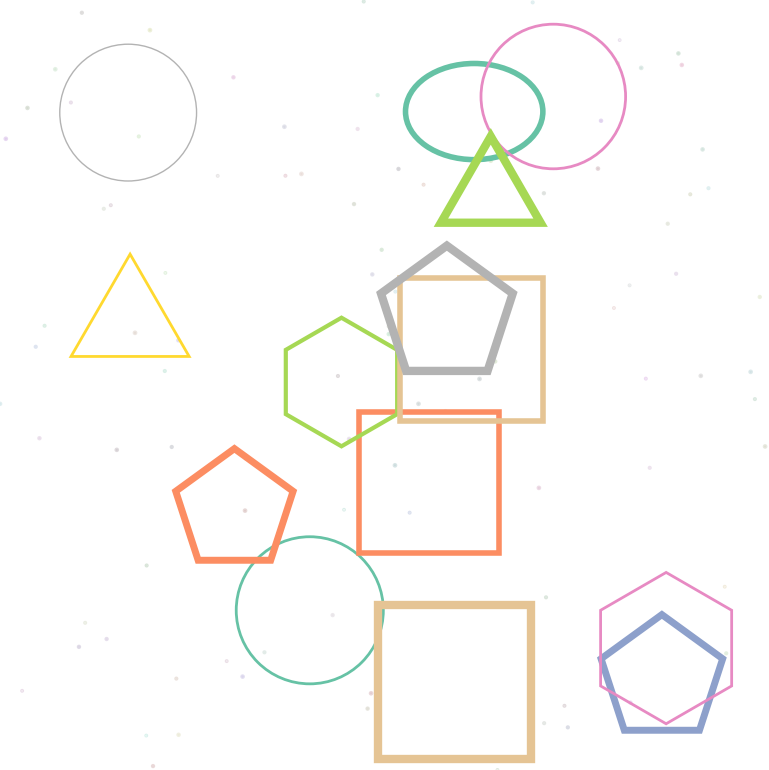[{"shape": "circle", "thickness": 1, "radius": 0.48, "center": [0.402, 0.207]}, {"shape": "oval", "thickness": 2, "radius": 0.45, "center": [0.616, 0.855]}, {"shape": "square", "thickness": 2, "radius": 0.46, "center": [0.557, 0.373]}, {"shape": "pentagon", "thickness": 2.5, "radius": 0.4, "center": [0.304, 0.337]}, {"shape": "pentagon", "thickness": 2.5, "radius": 0.42, "center": [0.86, 0.119]}, {"shape": "hexagon", "thickness": 1, "radius": 0.49, "center": [0.865, 0.158]}, {"shape": "circle", "thickness": 1, "radius": 0.47, "center": [0.719, 0.875]}, {"shape": "hexagon", "thickness": 1.5, "radius": 0.42, "center": [0.443, 0.504]}, {"shape": "triangle", "thickness": 3, "radius": 0.37, "center": [0.637, 0.748]}, {"shape": "triangle", "thickness": 1, "radius": 0.44, "center": [0.169, 0.581]}, {"shape": "square", "thickness": 3, "radius": 0.5, "center": [0.59, 0.115]}, {"shape": "square", "thickness": 2, "radius": 0.47, "center": [0.612, 0.546]}, {"shape": "circle", "thickness": 0.5, "radius": 0.44, "center": [0.166, 0.854]}, {"shape": "pentagon", "thickness": 3, "radius": 0.45, "center": [0.58, 0.591]}]